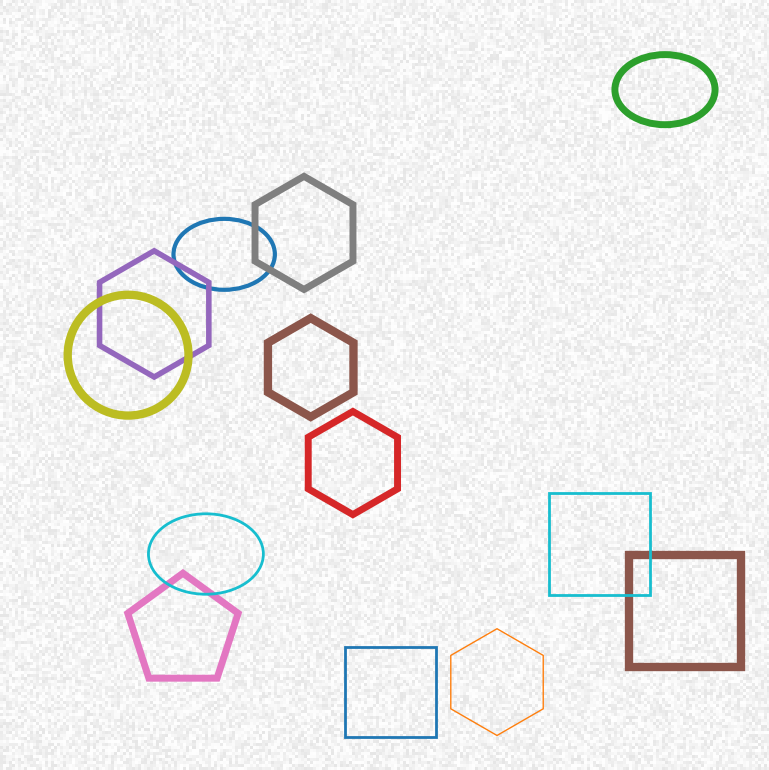[{"shape": "square", "thickness": 1, "radius": 0.29, "center": [0.507, 0.102]}, {"shape": "oval", "thickness": 1.5, "radius": 0.33, "center": [0.291, 0.67]}, {"shape": "hexagon", "thickness": 0.5, "radius": 0.35, "center": [0.645, 0.114]}, {"shape": "oval", "thickness": 2.5, "radius": 0.33, "center": [0.864, 0.884]}, {"shape": "hexagon", "thickness": 2.5, "radius": 0.33, "center": [0.458, 0.399]}, {"shape": "hexagon", "thickness": 2, "radius": 0.41, "center": [0.2, 0.592]}, {"shape": "hexagon", "thickness": 3, "radius": 0.32, "center": [0.404, 0.523]}, {"shape": "square", "thickness": 3, "radius": 0.36, "center": [0.89, 0.207]}, {"shape": "pentagon", "thickness": 2.5, "radius": 0.38, "center": [0.238, 0.18]}, {"shape": "hexagon", "thickness": 2.5, "radius": 0.37, "center": [0.395, 0.698]}, {"shape": "circle", "thickness": 3, "radius": 0.39, "center": [0.166, 0.539]}, {"shape": "oval", "thickness": 1, "radius": 0.37, "center": [0.267, 0.28]}, {"shape": "square", "thickness": 1, "radius": 0.33, "center": [0.779, 0.294]}]